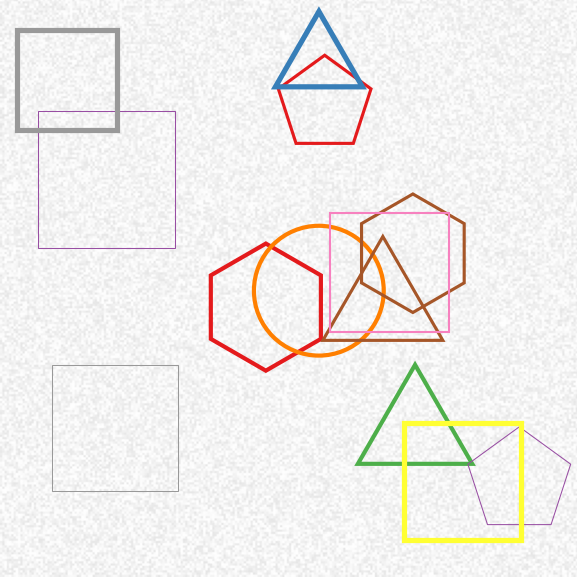[{"shape": "pentagon", "thickness": 1.5, "radius": 0.42, "center": [0.562, 0.819]}, {"shape": "hexagon", "thickness": 2, "radius": 0.55, "center": [0.46, 0.467]}, {"shape": "triangle", "thickness": 2.5, "radius": 0.43, "center": [0.552, 0.892]}, {"shape": "triangle", "thickness": 2, "radius": 0.57, "center": [0.719, 0.253]}, {"shape": "pentagon", "thickness": 0.5, "radius": 0.47, "center": [0.899, 0.166]}, {"shape": "square", "thickness": 0.5, "radius": 0.59, "center": [0.184, 0.688]}, {"shape": "circle", "thickness": 2, "radius": 0.56, "center": [0.552, 0.496]}, {"shape": "square", "thickness": 2.5, "radius": 0.5, "center": [0.801, 0.166]}, {"shape": "hexagon", "thickness": 1.5, "radius": 0.51, "center": [0.715, 0.561]}, {"shape": "triangle", "thickness": 1.5, "radius": 0.6, "center": [0.663, 0.47]}, {"shape": "square", "thickness": 1, "radius": 0.51, "center": [0.674, 0.528]}, {"shape": "square", "thickness": 0.5, "radius": 0.54, "center": [0.199, 0.258]}, {"shape": "square", "thickness": 2.5, "radius": 0.43, "center": [0.116, 0.86]}]